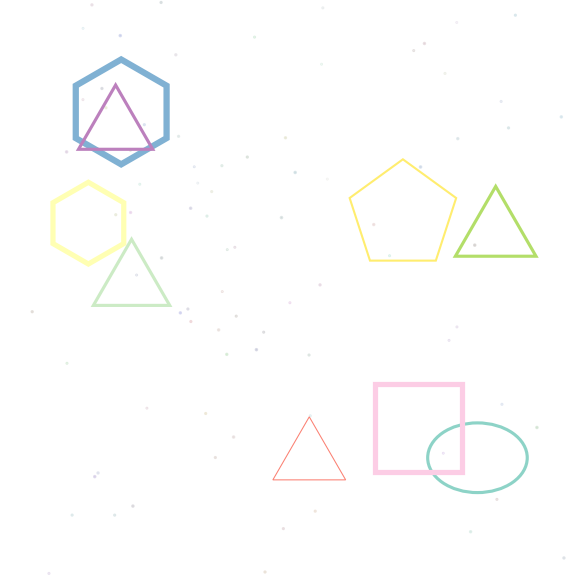[{"shape": "oval", "thickness": 1.5, "radius": 0.43, "center": [0.827, 0.207]}, {"shape": "hexagon", "thickness": 2.5, "radius": 0.35, "center": [0.153, 0.613]}, {"shape": "triangle", "thickness": 0.5, "radius": 0.36, "center": [0.536, 0.205]}, {"shape": "hexagon", "thickness": 3, "radius": 0.45, "center": [0.21, 0.805]}, {"shape": "triangle", "thickness": 1.5, "radius": 0.4, "center": [0.858, 0.596]}, {"shape": "square", "thickness": 2.5, "radius": 0.38, "center": [0.724, 0.258]}, {"shape": "triangle", "thickness": 1.5, "radius": 0.37, "center": [0.2, 0.778]}, {"shape": "triangle", "thickness": 1.5, "radius": 0.38, "center": [0.228, 0.508]}, {"shape": "pentagon", "thickness": 1, "radius": 0.48, "center": [0.698, 0.626]}]